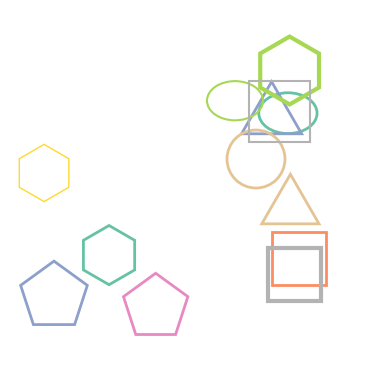[{"shape": "hexagon", "thickness": 2, "radius": 0.38, "center": [0.283, 0.337]}, {"shape": "oval", "thickness": 2, "radius": 0.38, "center": [0.748, 0.706]}, {"shape": "square", "thickness": 2, "radius": 0.35, "center": [0.777, 0.329]}, {"shape": "pentagon", "thickness": 2, "radius": 0.46, "center": [0.14, 0.231]}, {"shape": "triangle", "thickness": 2, "radius": 0.45, "center": [0.705, 0.698]}, {"shape": "pentagon", "thickness": 2, "radius": 0.44, "center": [0.404, 0.202]}, {"shape": "oval", "thickness": 1.5, "radius": 0.36, "center": [0.61, 0.738]}, {"shape": "hexagon", "thickness": 3, "radius": 0.44, "center": [0.752, 0.817]}, {"shape": "hexagon", "thickness": 1, "radius": 0.37, "center": [0.115, 0.551]}, {"shape": "triangle", "thickness": 2, "radius": 0.43, "center": [0.754, 0.462]}, {"shape": "circle", "thickness": 2, "radius": 0.38, "center": [0.665, 0.587]}, {"shape": "square", "thickness": 3, "radius": 0.34, "center": [0.765, 0.288]}, {"shape": "square", "thickness": 1.5, "radius": 0.39, "center": [0.727, 0.711]}]